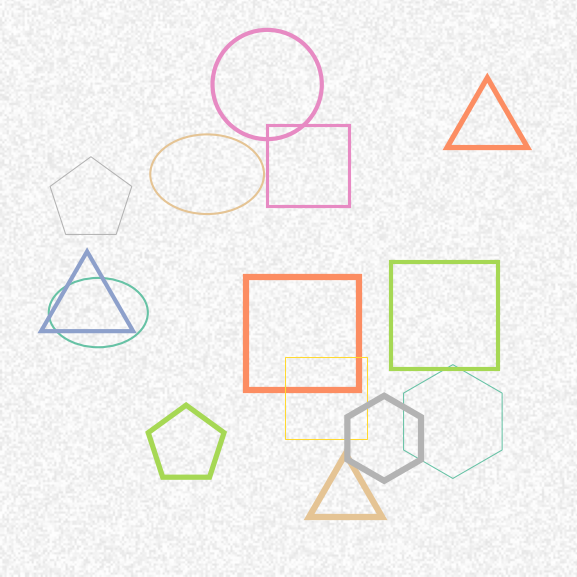[{"shape": "oval", "thickness": 1, "radius": 0.43, "center": [0.17, 0.458]}, {"shape": "hexagon", "thickness": 0.5, "radius": 0.49, "center": [0.784, 0.269]}, {"shape": "triangle", "thickness": 2.5, "radius": 0.4, "center": [0.844, 0.784]}, {"shape": "square", "thickness": 3, "radius": 0.49, "center": [0.524, 0.422]}, {"shape": "triangle", "thickness": 2, "radius": 0.46, "center": [0.151, 0.472]}, {"shape": "circle", "thickness": 2, "radius": 0.47, "center": [0.463, 0.853]}, {"shape": "square", "thickness": 1.5, "radius": 0.35, "center": [0.533, 0.712]}, {"shape": "pentagon", "thickness": 2.5, "radius": 0.34, "center": [0.322, 0.229]}, {"shape": "square", "thickness": 2, "radius": 0.46, "center": [0.77, 0.453]}, {"shape": "square", "thickness": 0.5, "radius": 0.35, "center": [0.564, 0.311]}, {"shape": "oval", "thickness": 1, "radius": 0.49, "center": [0.359, 0.697]}, {"shape": "triangle", "thickness": 3, "radius": 0.36, "center": [0.598, 0.14]}, {"shape": "pentagon", "thickness": 0.5, "radius": 0.37, "center": [0.157, 0.653]}, {"shape": "hexagon", "thickness": 3, "radius": 0.37, "center": [0.665, 0.24]}]